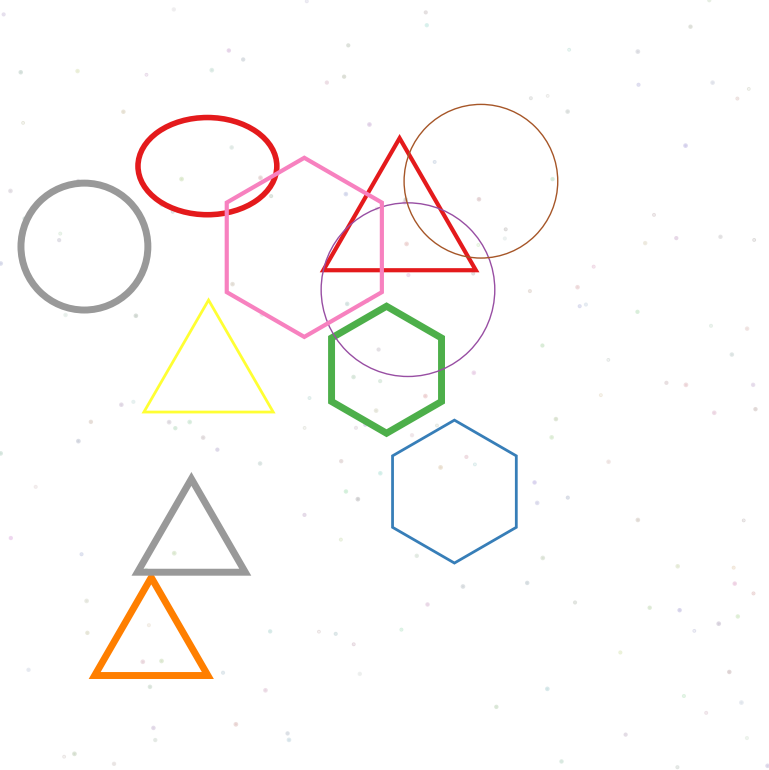[{"shape": "oval", "thickness": 2, "radius": 0.45, "center": [0.269, 0.784]}, {"shape": "triangle", "thickness": 1.5, "radius": 0.57, "center": [0.519, 0.706]}, {"shape": "hexagon", "thickness": 1, "radius": 0.46, "center": [0.59, 0.362]}, {"shape": "hexagon", "thickness": 2.5, "radius": 0.41, "center": [0.502, 0.52]}, {"shape": "circle", "thickness": 0.5, "radius": 0.56, "center": [0.53, 0.624]}, {"shape": "triangle", "thickness": 2.5, "radius": 0.42, "center": [0.196, 0.165]}, {"shape": "triangle", "thickness": 1, "radius": 0.48, "center": [0.271, 0.513]}, {"shape": "circle", "thickness": 0.5, "radius": 0.5, "center": [0.625, 0.765]}, {"shape": "hexagon", "thickness": 1.5, "radius": 0.58, "center": [0.395, 0.679]}, {"shape": "triangle", "thickness": 2.5, "radius": 0.4, "center": [0.249, 0.297]}, {"shape": "circle", "thickness": 2.5, "radius": 0.41, "center": [0.11, 0.68]}]